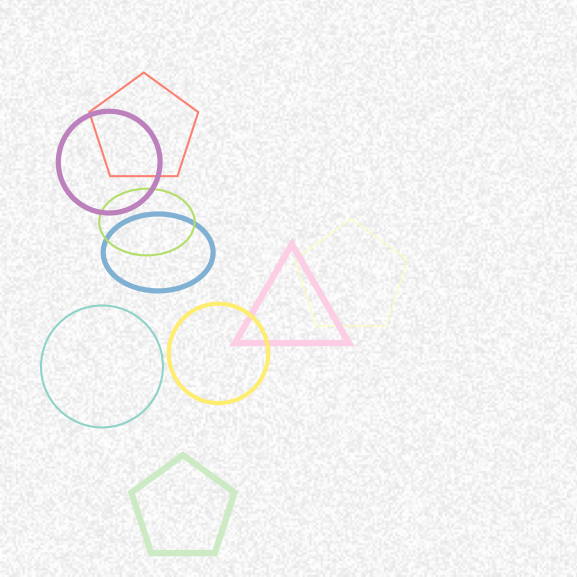[{"shape": "circle", "thickness": 1, "radius": 0.53, "center": [0.177, 0.365]}, {"shape": "pentagon", "thickness": 0.5, "radius": 0.51, "center": [0.608, 0.518]}, {"shape": "pentagon", "thickness": 1, "radius": 0.5, "center": [0.249, 0.774]}, {"shape": "oval", "thickness": 2.5, "radius": 0.48, "center": [0.274, 0.562]}, {"shape": "oval", "thickness": 1, "radius": 0.41, "center": [0.254, 0.615]}, {"shape": "triangle", "thickness": 3, "radius": 0.57, "center": [0.506, 0.462]}, {"shape": "circle", "thickness": 2.5, "radius": 0.44, "center": [0.189, 0.718]}, {"shape": "pentagon", "thickness": 3, "radius": 0.47, "center": [0.317, 0.117]}, {"shape": "circle", "thickness": 2, "radius": 0.43, "center": [0.378, 0.387]}]